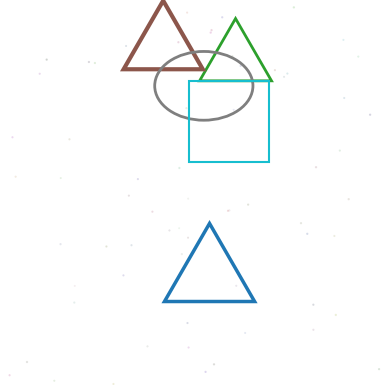[{"shape": "triangle", "thickness": 2.5, "radius": 0.68, "center": [0.544, 0.284]}, {"shape": "triangle", "thickness": 2, "radius": 0.54, "center": [0.612, 0.844]}, {"shape": "triangle", "thickness": 3, "radius": 0.59, "center": [0.424, 0.879]}, {"shape": "oval", "thickness": 2, "radius": 0.64, "center": [0.529, 0.777]}, {"shape": "square", "thickness": 1.5, "radius": 0.52, "center": [0.595, 0.684]}]